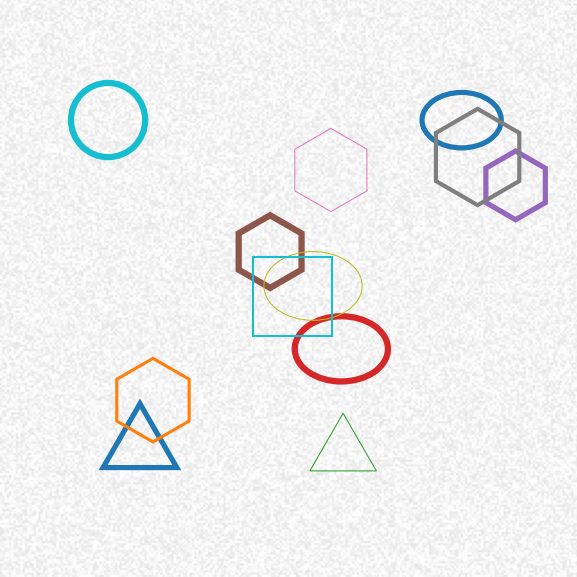[{"shape": "triangle", "thickness": 2.5, "radius": 0.37, "center": [0.242, 0.226]}, {"shape": "oval", "thickness": 2.5, "radius": 0.34, "center": [0.799, 0.791]}, {"shape": "hexagon", "thickness": 1.5, "radius": 0.36, "center": [0.265, 0.306]}, {"shape": "triangle", "thickness": 0.5, "radius": 0.33, "center": [0.594, 0.217]}, {"shape": "oval", "thickness": 3, "radius": 0.4, "center": [0.591, 0.395]}, {"shape": "hexagon", "thickness": 2.5, "radius": 0.3, "center": [0.893, 0.678]}, {"shape": "hexagon", "thickness": 3, "radius": 0.31, "center": [0.468, 0.564]}, {"shape": "hexagon", "thickness": 0.5, "radius": 0.36, "center": [0.573, 0.705]}, {"shape": "hexagon", "thickness": 2, "radius": 0.42, "center": [0.827, 0.727]}, {"shape": "oval", "thickness": 0.5, "radius": 0.43, "center": [0.542, 0.504]}, {"shape": "square", "thickness": 1, "radius": 0.34, "center": [0.507, 0.486]}, {"shape": "circle", "thickness": 3, "radius": 0.32, "center": [0.187, 0.791]}]